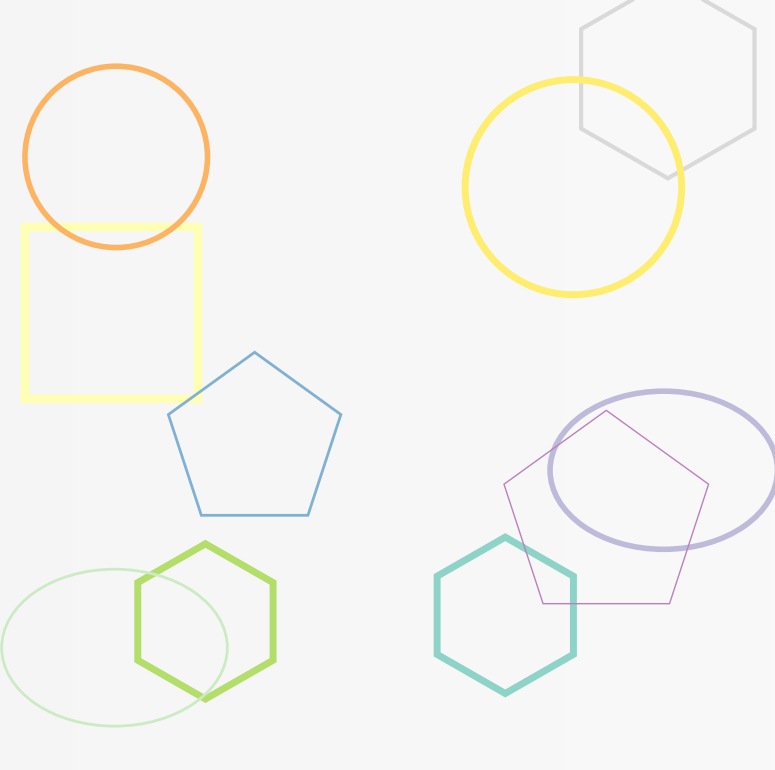[{"shape": "hexagon", "thickness": 2.5, "radius": 0.51, "center": [0.652, 0.201]}, {"shape": "square", "thickness": 3, "radius": 0.56, "center": [0.144, 0.593]}, {"shape": "oval", "thickness": 2, "radius": 0.73, "center": [0.856, 0.389]}, {"shape": "pentagon", "thickness": 1, "radius": 0.59, "center": [0.329, 0.425]}, {"shape": "circle", "thickness": 2, "radius": 0.59, "center": [0.15, 0.796]}, {"shape": "hexagon", "thickness": 2.5, "radius": 0.5, "center": [0.265, 0.193]}, {"shape": "hexagon", "thickness": 1.5, "radius": 0.65, "center": [0.862, 0.898]}, {"shape": "pentagon", "thickness": 0.5, "radius": 0.69, "center": [0.782, 0.328]}, {"shape": "oval", "thickness": 1, "radius": 0.73, "center": [0.148, 0.159]}, {"shape": "circle", "thickness": 2.5, "radius": 0.7, "center": [0.74, 0.757]}]